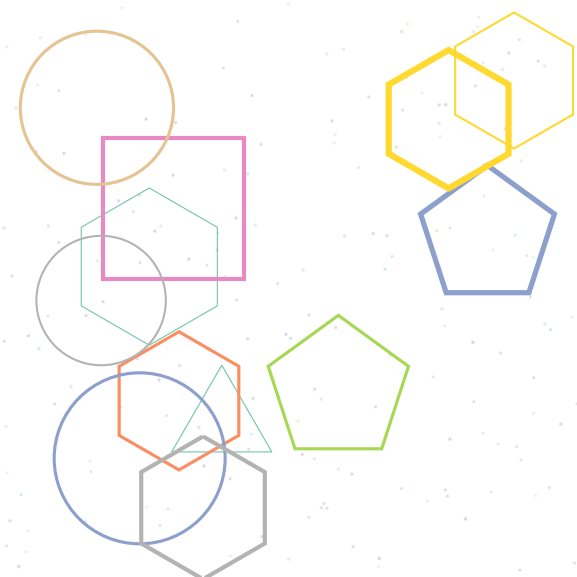[{"shape": "triangle", "thickness": 0.5, "radius": 0.5, "center": [0.384, 0.267]}, {"shape": "hexagon", "thickness": 0.5, "radius": 0.68, "center": [0.258, 0.538]}, {"shape": "hexagon", "thickness": 1.5, "radius": 0.6, "center": [0.31, 0.305]}, {"shape": "pentagon", "thickness": 2.5, "radius": 0.61, "center": [0.844, 0.591]}, {"shape": "circle", "thickness": 1.5, "radius": 0.74, "center": [0.242, 0.205]}, {"shape": "square", "thickness": 2, "radius": 0.61, "center": [0.3, 0.638]}, {"shape": "pentagon", "thickness": 1.5, "radius": 0.64, "center": [0.586, 0.325]}, {"shape": "hexagon", "thickness": 1, "radius": 0.59, "center": [0.89, 0.86]}, {"shape": "hexagon", "thickness": 3, "radius": 0.6, "center": [0.777, 0.793]}, {"shape": "circle", "thickness": 1.5, "radius": 0.66, "center": [0.168, 0.813]}, {"shape": "hexagon", "thickness": 2, "radius": 0.62, "center": [0.352, 0.12]}, {"shape": "circle", "thickness": 1, "radius": 0.56, "center": [0.175, 0.479]}]